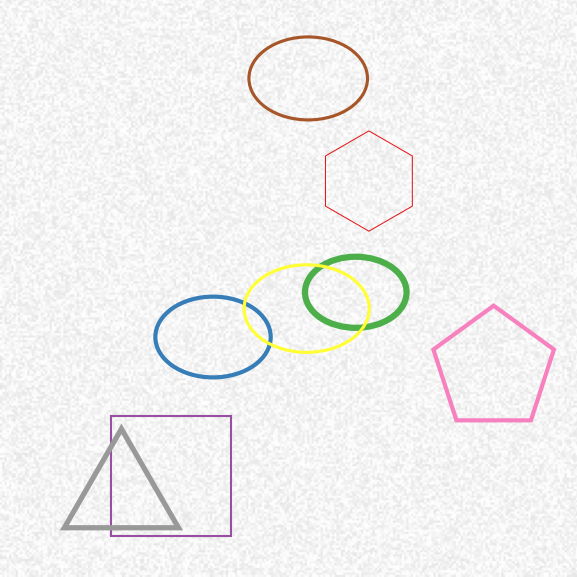[{"shape": "hexagon", "thickness": 0.5, "radius": 0.43, "center": [0.639, 0.686]}, {"shape": "oval", "thickness": 2, "radius": 0.5, "center": [0.369, 0.416]}, {"shape": "oval", "thickness": 3, "radius": 0.44, "center": [0.616, 0.493]}, {"shape": "square", "thickness": 1, "radius": 0.52, "center": [0.296, 0.175]}, {"shape": "oval", "thickness": 1.5, "radius": 0.54, "center": [0.531, 0.465]}, {"shape": "oval", "thickness": 1.5, "radius": 0.51, "center": [0.534, 0.863]}, {"shape": "pentagon", "thickness": 2, "radius": 0.55, "center": [0.855, 0.36]}, {"shape": "triangle", "thickness": 2.5, "radius": 0.57, "center": [0.21, 0.142]}]